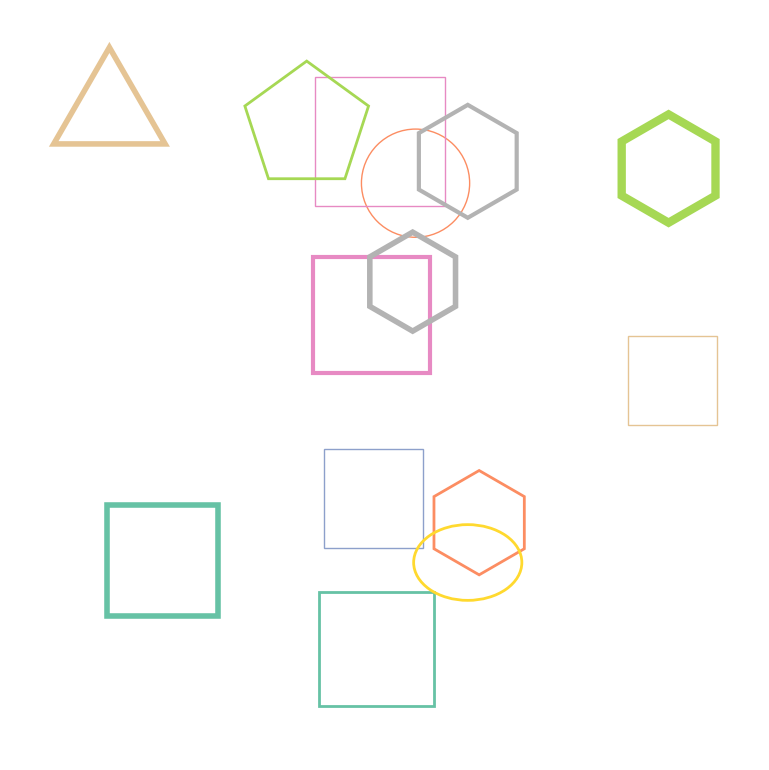[{"shape": "square", "thickness": 2, "radius": 0.36, "center": [0.211, 0.272]}, {"shape": "square", "thickness": 1, "radius": 0.37, "center": [0.489, 0.158]}, {"shape": "circle", "thickness": 0.5, "radius": 0.35, "center": [0.54, 0.762]}, {"shape": "hexagon", "thickness": 1, "radius": 0.34, "center": [0.622, 0.321]}, {"shape": "square", "thickness": 0.5, "radius": 0.32, "center": [0.485, 0.352]}, {"shape": "square", "thickness": 1.5, "radius": 0.38, "center": [0.482, 0.591]}, {"shape": "square", "thickness": 0.5, "radius": 0.42, "center": [0.494, 0.816]}, {"shape": "pentagon", "thickness": 1, "radius": 0.42, "center": [0.398, 0.836]}, {"shape": "hexagon", "thickness": 3, "radius": 0.35, "center": [0.868, 0.781]}, {"shape": "oval", "thickness": 1, "radius": 0.35, "center": [0.607, 0.269]}, {"shape": "triangle", "thickness": 2, "radius": 0.42, "center": [0.142, 0.855]}, {"shape": "square", "thickness": 0.5, "radius": 0.29, "center": [0.874, 0.506]}, {"shape": "hexagon", "thickness": 1.5, "radius": 0.37, "center": [0.608, 0.79]}, {"shape": "hexagon", "thickness": 2, "radius": 0.32, "center": [0.536, 0.634]}]